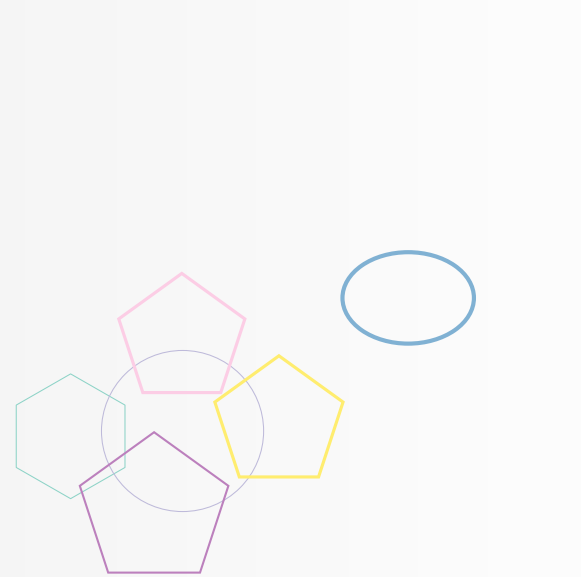[{"shape": "hexagon", "thickness": 0.5, "radius": 0.54, "center": [0.121, 0.244]}, {"shape": "circle", "thickness": 0.5, "radius": 0.7, "center": [0.314, 0.253]}, {"shape": "oval", "thickness": 2, "radius": 0.57, "center": [0.702, 0.483]}, {"shape": "pentagon", "thickness": 1.5, "radius": 0.57, "center": [0.313, 0.412]}, {"shape": "pentagon", "thickness": 1, "radius": 0.67, "center": [0.265, 0.116]}, {"shape": "pentagon", "thickness": 1.5, "radius": 0.58, "center": [0.48, 0.267]}]